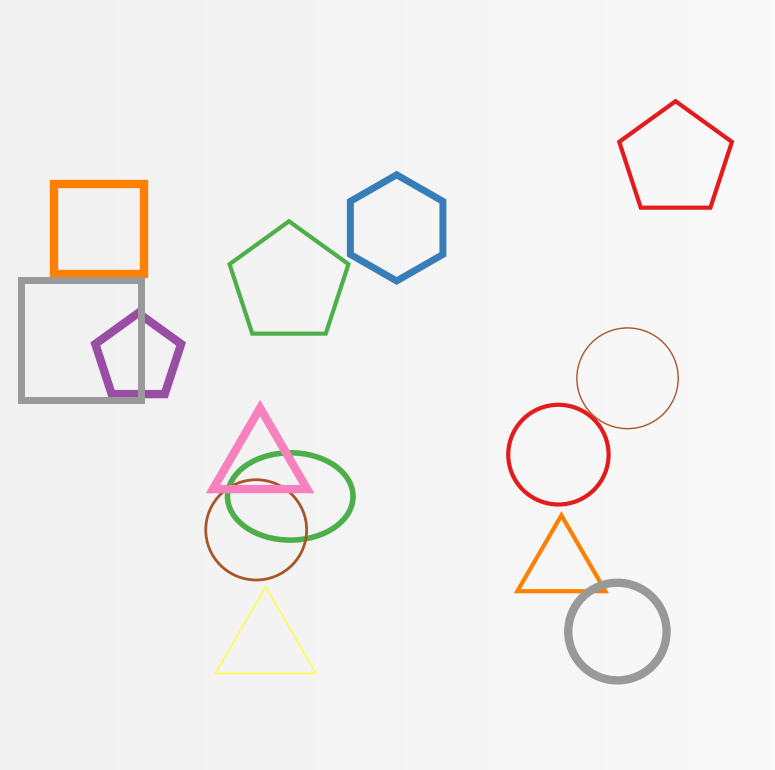[{"shape": "circle", "thickness": 1.5, "radius": 0.32, "center": [0.721, 0.41]}, {"shape": "pentagon", "thickness": 1.5, "radius": 0.38, "center": [0.872, 0.792]}, {"shape": "hexagon", "thickness": 2.5, "radius": 0.34, "center": [0.512, 0.704]}, {"shape": "oval", "thickness": 2, "radius": 0.4, "center": [0.375, 0.355]}, {"shape": "pentagon", "thickness": 1.5, "radius": 0.4, "center": [0.373, 0.632]}, {"shape": "pentagon", "thickness": 3, "radius": 0.29, "center": [0.178, 0.535]}, {"shape": "triangle", "thickness": 1.5, "radius": 0.33, "center": [0.724, 0.265]}, {"shape": "square", "thickness": 3, "radius": 0.29, "center": [0.128, 0.703]}, {"shape": "triangle", "thickness": 0.5, "radius": 0.37, "center": [0.343, 0.163]}, {"shape": "circle", "thickness": 0.5, "radius": 0.33, "center": [0.81, 0.509]}, {"shape": "circle", "thickness": 1, "radius": 0.33, "center": [0.331, 0.312]}, {"shape": "triangle", "thickness": 3, "radius": 0.35, "center": [0.336, 0.4]}, {"shape": "circle", "thickness": 3, "radius": 0.32, "center": [0.797, 0.18]}, {"shape": "square", "thickness": 2.5, "radius": 0.39, "center": [0.104, 0.559]}]